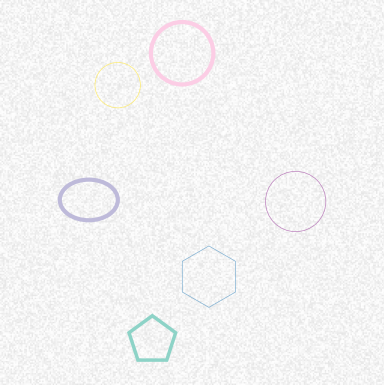[{"shape": "pentagon", "thickness": 2.5, "radius": 0.32, "center": [0.396, 0.116]}, {"shape": "oval", "thickness": 3, "radius": 0.38, "center": [0.231, 0.481]}, {"shape": "hexagon", "thickness": 0.5, "radius": 0.4, "center": [0.543, 0.281]}, {"shape": "circle", "thickness": 3, "radius": 0.41, "center": [0.473, 0.862]}, {"shape": "circle", "thickness": 0.5, "radius": 0.39, "center": [0.768, 0.477]}, {"shape": "circle", "thickness": 0.5, "radius": 0.29, "center": [0.306, 0.779]}]